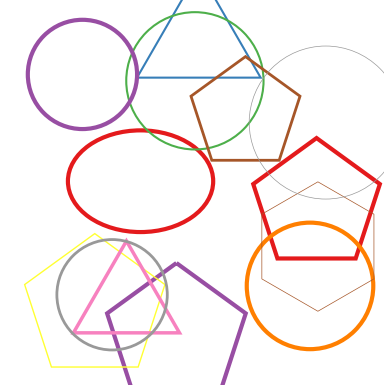[{"shape": "oval", "thickness": 3, "radius": 0.94, "center": [0.365, 0.529]}, {"shape": "pentagon", "thickness": 3, "radius": 0.86, "center": [0.822, 0.468]}, {"shape": "triangle", "thickness": 1.5, "radius": 0.93, "center": [0.516, 0.891]}, {"shape": "circle", "thickness": 1.5, "radius": 0.89, "center": [0.506, 0.79]}, {"shape": "circle", "thickness": 3, "radius": 0.71, "center": [0.214, 0.807]}, {"shape": "pentagon", "thickness": 3, "radius": 0.95, "center": [0.458, 0.128]}, {"shape": "circle", "thickness": 3, "radius": 0.82, "center": [0.805, 0.257]}, {"shape": "pentagon", "thickness": 1, "radius": 0.96, "center": [0.246, 0.202]}, {"shape": "hexagon", "thickness": 0.5, "radius": 0.84, "center": [0.826, 0.36]}, {"shape": "pentagon", "thickness": 2, "radius": 0.74, "center": [0.638, 0.704]}, {"shape": "triangle", "thickness": 2.5, "radius": 0.8, "center": [0.328, 0.215]}, {"shape": "circle", "thickness": 2, "radius": 0.72, "center": [0.291, 0.234]}, {"shape": "circle", "thickness": 0.5, "radius": 0.99, "center": [0.846, 0.682]}]